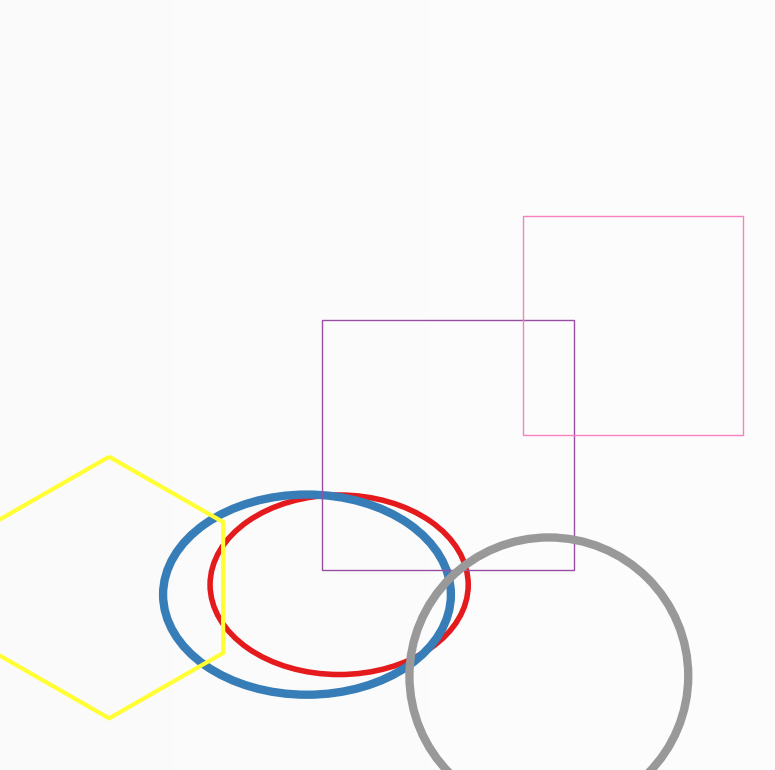[{"shape": "oval", "thickness": 2, "radius": 0.83, "center": [0.438, 0.241]}, {"shape": "oval", "thickness": 3, "radius": 0.93, "center": [0.396, 0.228]}, {"shape": "square", "thickness": 0.5, "radius": 0.81, "center": [0.578, 0.422]}, {"shape": "hexagon", "thickness": 1.5, "radius": 0.85, "center": [0.141, 0.237]}, {"shape": "square", "thickness": 0.5, "radius": 0.71, "center": [0.817, 0.577]}, {"shape": "circle", "thickness": 3, "radius": 0.9, "center": [0.708, 0.122]}]